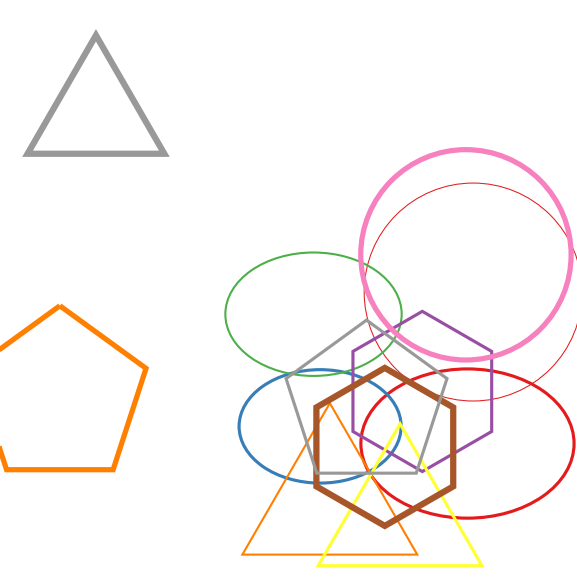[{"shape": "oval", "thickness": 1.5, "radius": 0.92, "center": [0.809, 0.231]}, {"shape": "circle", "thickness": 0.5, "radius": 0.94, "center": [0.819, 0.493]}, {"shape": "oval", "thickness": 1.5, "radius": 0.7, "center": [0.554, 0.261]}, {"shape": "oval", "thickness": 1, "radius": 0.76, "center": [0.543, 0.455]}, {"shape": "hexagon", "thickness": 1.5, "radius": 0.69, "center": [0.731, 0.321]}, {"shape": "pentagon", "thickness": 2.5, "radius": 0.78, "center": [0.104, 0.313]}, {"shape": "triangle", "thickness": 1, "radius": 0.87, "center": [0.571, 0.126]}, {"shape": "triangle", "thickness": 1.5, "radius": 0.82, "center": [0.693, 0.101]}, {"shape": "hexagon", "thickness": 3, "radius": 0.68, "center": [0.666, 0.225]}, {"shape": "circle", "thickness": 2.5, "radius": 0.91, "center": [0.807, 0.558]}, {"shape": "pentagon", "thickness": 1.5, "radius": 0.73, "center": [0.635, 0.298]}, {"shape": "triangle", "thickness": 3, "radius": 0.68, "center": [0.166, 0.801]}]